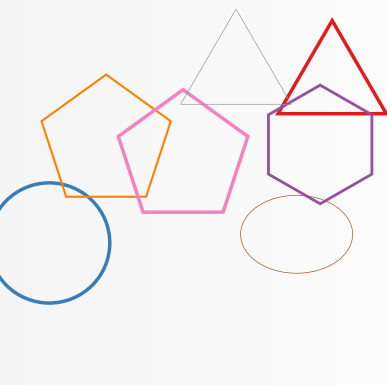[{"shape": "triangle", "thickness": 2.5, "radius": 0.81, "center": [0.857, 0.785]}, {"shape": "circle", "thickness": 2.5, "radius": 0.78, "center": [0.127, 0.369]}, {"shape": "hexagon", "thickness": 2, "radius": 0.77, "center": [0.826, 0.625]}, {"shape": "pentagon", "thickness": 1.5, "radius": 0.88, "center": [0.274, 0.631]}, {"shape": "oval", "thickness": 0.5, "radius": 0.72, "center": [0.765, 0.391]}, {"shape": "pentagon", "thickness": 2.5, "radius": 0.88, "center": [0.472, 0.591]}, {"shape": "triangle", "thickness": 0.5, "radius": 0.82, "center": [0.609, 0.812]}]